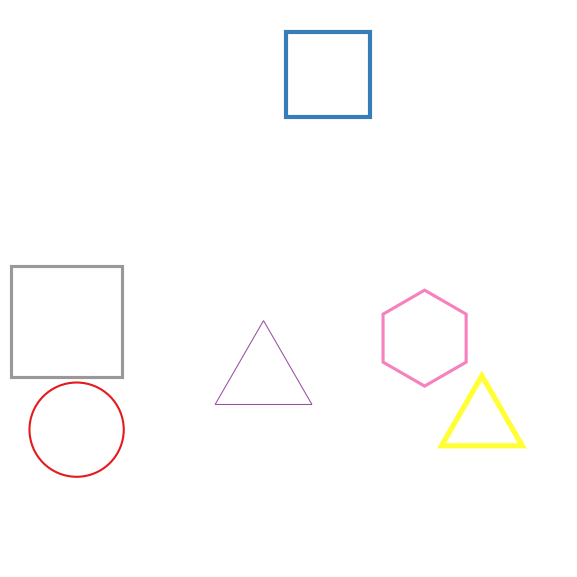[{"shape": "circle", "thickness": 1, "radius": 0.41, "center": [0.133, 0.255]}, {"shape": "square", "thickness": 2, "radius": 0.37, "center": [0.568, 0.87]}, {"shape": "triangle", "thickness": 0.5, "radius": 0.48, "center": [0.456, 0.347]}, {"shape": "triangle", "thickness": 2.5, "radius": 0.4, "center": [0.834, 0.268]}, {"shape": "hexagon", "thickness": 1.5, "radius": 0.42, "center": [0.735, 0.414]}, {"shape": "square", "thickness": 1.5, "radius": 0.48, "center": [0.116, 0.442]}]